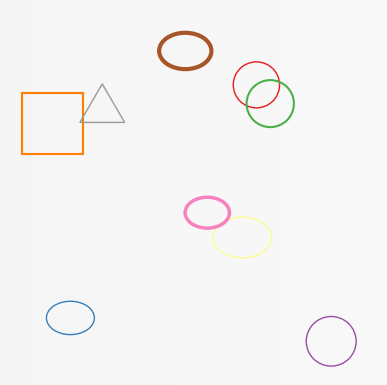[{"shape": "circle", "thickness": 1, "radius": 0.3, "center": [0.662, 0.78]}, {"shape": "oval", "thickness": 1, "radius": 0.31, "center": [0.182, 0.174]}, {"shape": "circle", "thickness": 1.5, "radius": 0.31, "center": [0.697, 0.731]}, {"shape": "circle", "thickness": 1, "radius": 0.32, "center": [0.855, 0.113]}, {"shape": "square", "thickness": 1.5, "radius": 0.39, "center": [0.136, 0.68]}, {"shape": "oval", "thickness": 0.5, "radius": 0.38, "center": [0.626, 0.383]}, {"shape": "oval", "thickness": 3, "radius": 0.34, "center": [0.478, 0.868]}, {"shape": "oval", "thickness": 2.5, "radius": 0.29, "center": [0.535, 0.448]}, {"shape": "triangle", "thickness": 1, "radius": 0.33, "center": [0.264, 0.715]}]